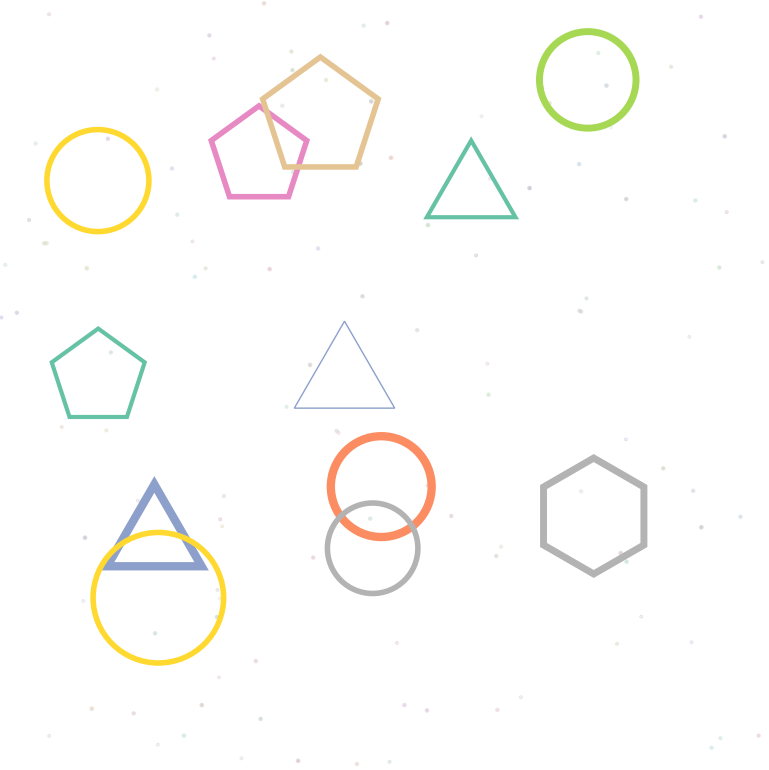[{"shape": "pentagon", "thickness": 1.5, "radius": 0.32, "center": [0.128, 0.51]}, {"shape": "triangle", "thickness": 1.5, "radius": 0.33, "center": [0.612, 0.751]}, {"shape": "circle", "thickness": 3, "radius": 0.33, "center": [0.495, 0.368]}, {"shape": "triangle", "thickness": 0.5, "radius": 0.38, "center": [0.447, 0.508]}, {"shape": "triangle", "thickness": 3, "radius": 0.35, "center": [0.2, 0.3]}, {"shape": "pentagon", "thickness": 2, "radius": 0.33, "center": [0.336, 0.797]}, {"shape": "circle", "thickness": 2.5, "radius": 0.31, "center": [0.763, 0.896]}, {"shape": "circle", "thickness": 2, "radius": 0.33, "center": [0.127, 0.765]}, {"shape": "circle", "thickness": 2, "radius": 0.42, "center": [0.206, 0.224]}, {"shape": "pentagon", "thickness": 2, "radius": 0.39, "center": [0.416, 0.847]}, {"shape": "hexagon", "thickness": 2.5, "radius": 0.38, "center": [0.771, 0.33]}, {"shape": "circle", "thickness": 2, "radius": 0.29, "center": [0.484, 0.288]}]